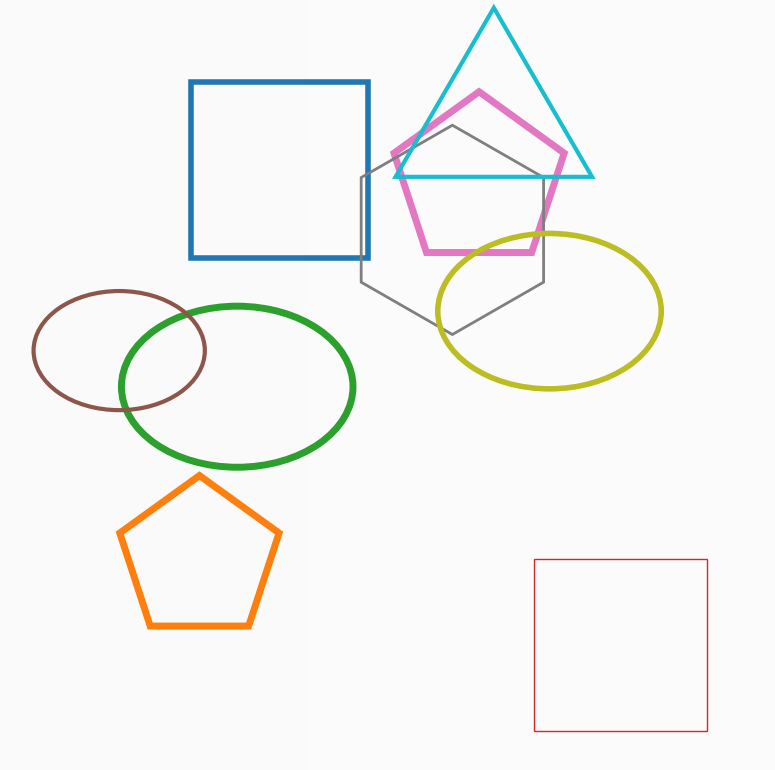[{"shape": "square", "thickness": 2, "radius": 0.57, "center": [0.361, 0.779]}, {"shape": "pentagon", "thickness": 2.5, "radius": 0.54, "center": [0.257, 0.274]}, {"shape": "oval", "thickness": 2.5, "radius": 0.75, "center": [0.306, 0.498]}, {"shape": "square", "thickness": 0.5, "radius": 0.56, "center": [0.801, 0.162]}, {"shape": "oval", "thickness": 1.5, "radius": 0.55, "center": [0.154, 0.545]}, {"shape": "pentagon", "thickness": 2.5, "radius": 0.58, "center": [0.618, 0.765]}, {"shape": "hexagon", "thickness": 1, "radius": 0.68, "center": [0.584, 0.701]}, {"shape": "oval", "thickness": 2, "radius": 0.72, "center": [0.709, 0.596]}, {"shape": "triangle", "thickness": 1.5, "radius": 0.73, "center": [0.637, 0.844]}]